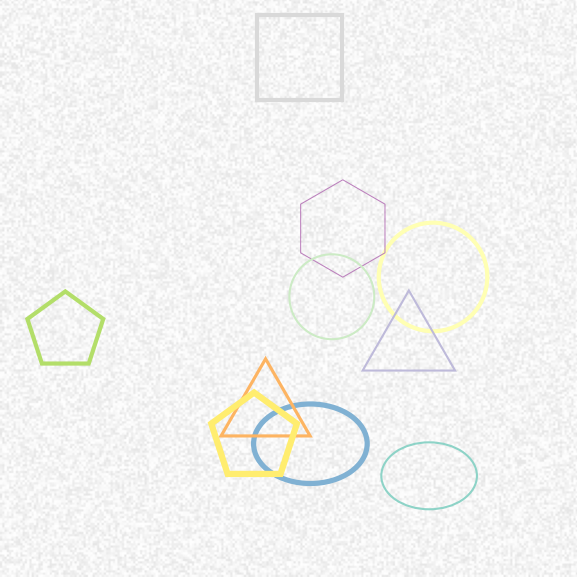[{"shape": "oval", "thickness": 1, "radius": 0.41, "center": [0.743, 0.175]}, {"shape": "circle", "thickness": 2, "radius": 0.47, "center": [0.75, 0.52]}, {"shape": "triangle", "thickness": 1, "radius": 0.46, "center": [0.708, 0.404]}, {"shape": "oval", "thickness": 2.5, "radius": 0.49, "center": [0.537, 0.231]}, {"shape": "triangle", "thickness": 1.5, "radius": 0.45, "center": [0.46, 0.289]}, {"shape": "pentagon", "thickness": 2, "radius": 0.35, "center": [0.113, 0.425]}, {"shape": "square", "thickness": 2, "radius": 0.37, "center": [0.519, 0.899]}, {"shape": "hexagon", "thickness": 0.5, "radius": 0.42, "center": [0.594, 0.603]}, {"shape": "circle", "thickness": 1, "radius": 0.37, "center": [0.575, 0.485]}, {"shape": "pentagon", "thickness": 3, "radius": 0.39, "center": [0.44, 0.242]}]